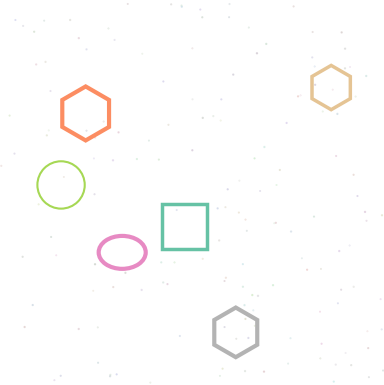[{"shape": "square", "thickness": 2.5, "radius": 0.29, "center": [0.479, 0.411]}, {"shape": "hexagon", "thickness": 3, "radius": 0.35, "center": [0.223, 0.705]}, {"shape": "oval", "thickness": 3, "radius": 0.31, "center": [0.317, 0.344]}, {"shape": "circle", "thickness": 1.5, "radius": 0.31, "center": [0.159, 0.52]}, {"shape": "hexagon", "thickness": 2.5, "radius": 0.29, "center": [0.86, 0.773]}, {"shape": "hexagon", "thickness": 3, "radius": 0.32, "center": [0.612, 0.137]}]